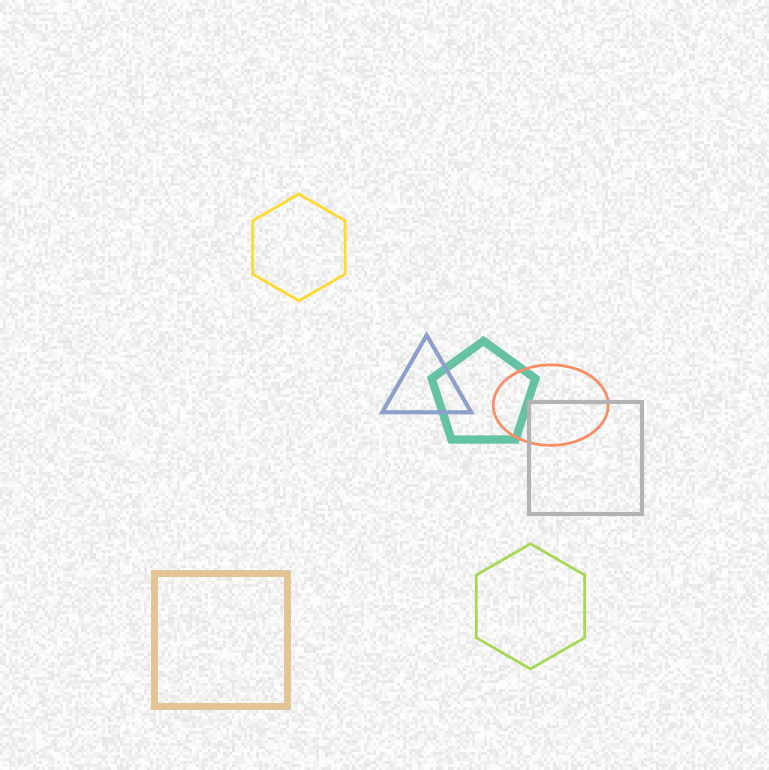[{"shape": "pentagon", "thickness": 3, "radius": 0.35, "center": [0.628, 0.486]}, {"shape": "oval", "thickness": 1, "radius": 0.37, "center": [0.715, 0.474]}, {"shape": "triangle", "thickness": 1.5, "radius": 0.33, "center": [0.554, 0.498]}, {"shape": "hexagon", "thickness": 1, "radius": 0.41, "center": [0.689, 0.212]}, {"shape": "hexagon", "thickness": 1, "radius": 0.35, "center": [0.388, 0.679]}, {"shape": "square", "thickness": 2.5, "radius": 0.43, "center": [0.286, 0.169]}, {"shape": "square", "thickness": 1.5, "radius": 0.36, "center": [0.76, 0.405]}]